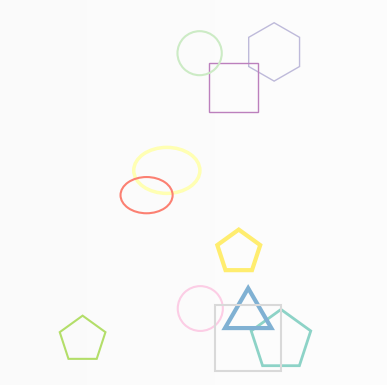[{"shape": "pentagon", "thickness": 2, "radius": 0.4, "center": [0.725, 0.116]}, {"shape": "oval", "thickness": 2.5, "radius": 0.43, "center": [0.431, 0.557]}, {"shape": "hexagon", "thickness": 1, "radius": 0.38, "center": [0.707, 0.865]}, {"shape": "oval", "thickness": 1.5, "radius": 0.34, "center": [0.378, 0.493]}, {"shape": "triangle", "thickness": 3, "radius": 0.35, "center": [0.64, 0.182]}, {"shape": "pentagon", "thickness": 1.5, "radius": 0.31, "center": [0.213, 0.118]}, {"shape": "circle", "thickness": 1.5, "radius": 0.29, "center": [0.517, 0.199]}, {"shape": "square", "thickness": 1.5, "radius": 0.43, "center": [0.639, 0.123]}, {"shape": "square", "thickness": 1, "radius": 0.32, "center": [0.603, 0.773]}, {"shape": "circle", "thickness": 1.5, "radius": 0.29, "center": [0.515, 0.862]}, {"shape": "pentagon", "thickness": 3, "radius": 0.29, "center": [0.616, 0.345]}]